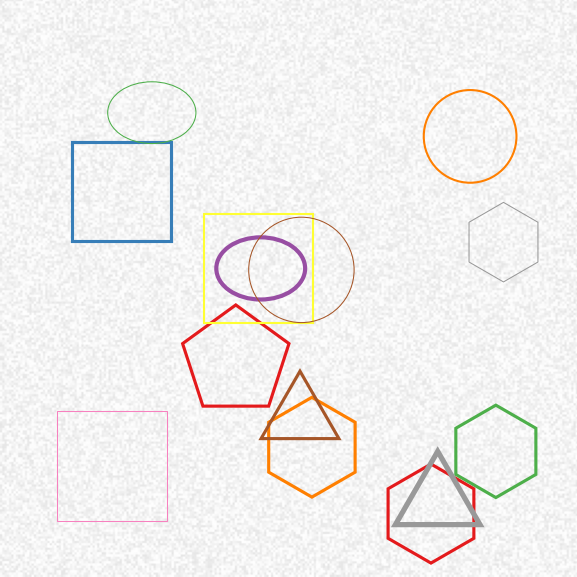[{"shape": "pentagon", "thickness": 1.5, "radius": 0.48, "center": [0.408, 0.374]}, {"shape": "hexagon", "thickness": 1.5, "radius": 0.43, "center": [0.746, 0.11]}, {"shape": "square", "thickness": 1.5, "radius": 0.43, "center": [0.211, 0.668]}, {"shape": "oval", "thickness": 0.5, "radius": 0.38, "center": [0.263, 0.804]}, {"shape": "hexagon", "thickness": 1.5, "radius": 0.4, "center": [0.859, 0.218]}, {"shape": "oval", "thickness": 2, "radius": 0.38, "center": [0.451, 0.534]}, {"shape": "circle", "thickness": 1, "radius": 0.4, "center": [0.814, 0.763]}, {"shape": "hexagon", "thickness": 1.5, "radius": 0.43, "center": [0.54, 0.225]}, {"shape": "square", "thickness": 1, "radius": 0.47, "center": [0.447, 0.534]}, {"shape": "circle", "thickness": 0.5, "radius": 0.46, "center": [0.522, 0.532]}, {"shape": "triangle", "thickness": 1.5, "radius": 0.39, "center": [0.519, 0.279]}, {"shape": "square", "thickness": 0.5, "radius": 0.47, "center": [0.193, 0.192]}, {"shape": "triangle", "thickness": 2.5, "radius": 0.42, "center": [0.758, 0.133]}, {"shape": "hexagon", "thickness": 0.5, "radius": 0.34, "center": [0.872, 0.58]}]